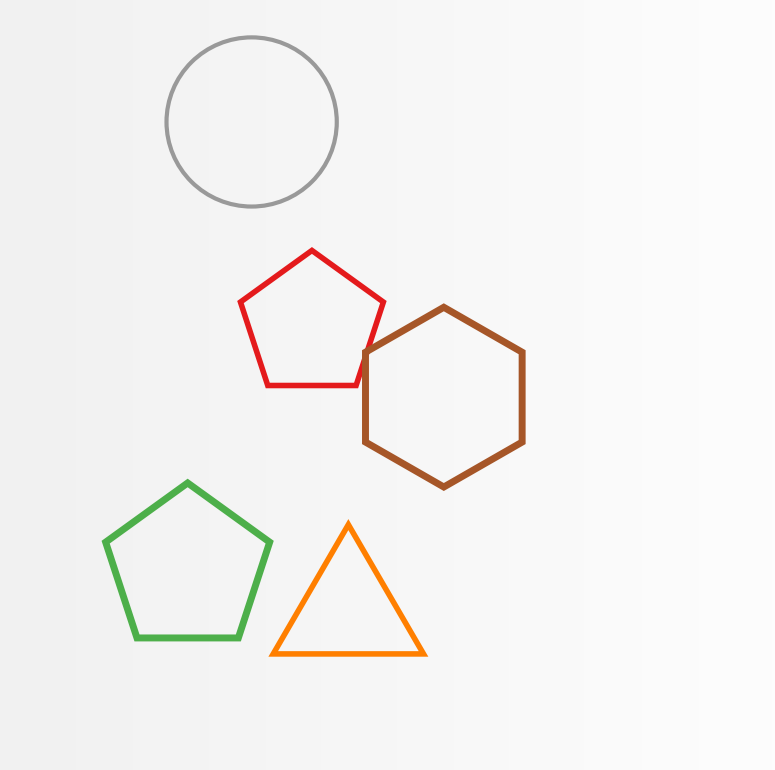[{"shape": "pentagon", "thickness": 2, "radius": 0.48, "center": [0.402, 0.578]}, {"shape": "pentagon", "thickness": 2.5, "radius": 0.56, "center": [0.242, 0.262]}, {"shape": "triangle", "thickness": 2, "radius": 0.56, "center": [0.45, 0.207]}, {"shape": "hexagon", "thickness": 2.5, "radius": 0.58, "center": [0.573, 0.484]}, {"shape": "circle", "thickness": 1.5, "radius": 0.55, "center": [0.325, 0.842]}]